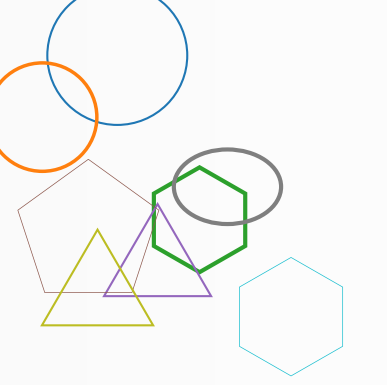[{"shape": "circle", "thickness": 1.5, "radius": 0.9, "center": [0.303, 0.856]}, {"shape": "circle", "thickness": 2.5, "radius": 0.7, "center": [0.109, 0.696]}, {"shape": "hexagon", "thickness": 3, "radius": 0.68, "center": [0.515, 0.429]}, {"shape": "triangle", "thickness": 1.5, "radius": 0.8, "center": [0.407, 0.311]}, {"shape": "pentagon", "thickness": 0.5, "radius": 0.96, "center": [0.228, 0.395]}, {"shape": "oval", "thickness": 3, "radius": 0.69, "center": [0.587, 0.515]}, {"shape": "triangle", "thickness": 1.5, "radius": 0.83, "center": [0.252, 0.238]}, {"shape": "hexagon", "thickness": 0.5, "radius": 0.77, "center": [0.751, 0.177]}]